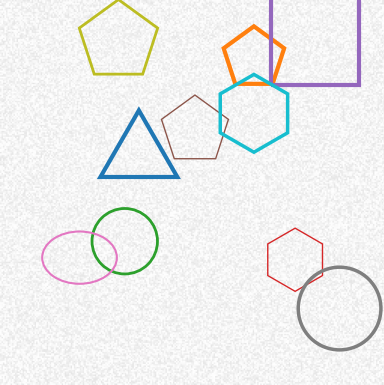[{"shape": "triangle", "thickness": 3, "radius": 0.58, "center": [0.361, 0.598]}, {"shape": "pentagon", "thickness": 3, "radius": 0.41, "center": [0.66, 0.849]}, {"shape": "circle", "thickness": 2, "radius": 0.42, "center": [0.324, 0.373]}, {"shape": "hexagon", "thickness": 1, "radius": 0.41, "center": [0.767, 0.325]}, {"shape": "square", "thickness": 3, "radius": 0.57, "center": [0.818, 0.894]}, {"shape": "pentagon", "thickness": 1, "radius": 0.46, "center": [0.506, 0.662]}, {"shape": "oval", "thickness": 1.5, "radius": 0.48, "center": [0.207, 0.331]}, {"shape": "circle", "thickness": 2.5, "radius": 0.54, "center": [0.882, 0.199]}, {"shape": "pentagon", "thickness": 2, "radius": 0.54, "center": [0.308, 0.894]}, {"shape": "hexagon", "thickness": 2.5, "radius": 0.51, "center": [0.66, 0.706]}]